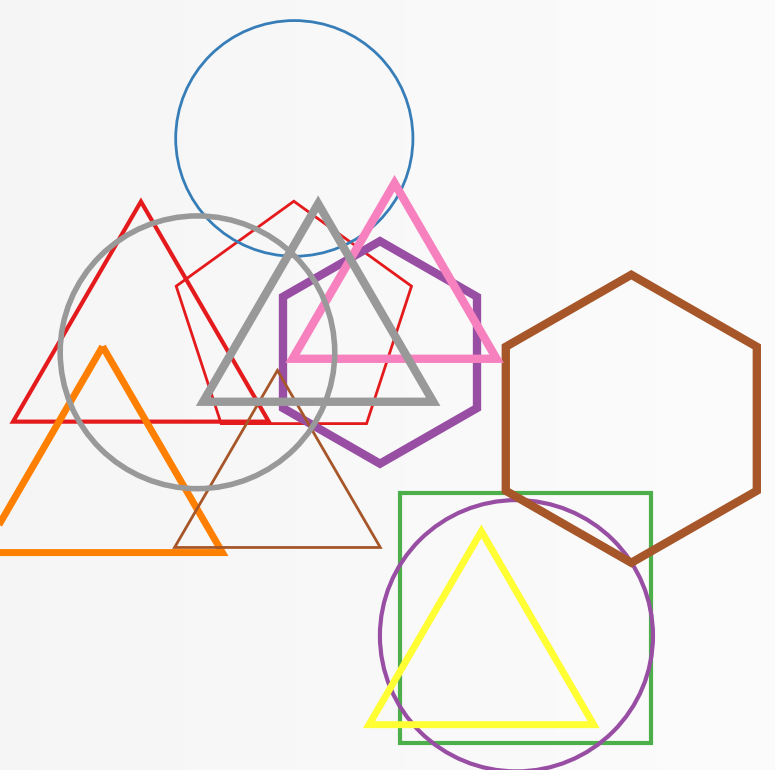[{"shape": "triangle", "thickness": 1.5, "radius": 0.95, "center": [0.182, 0.548]}, {"shape": "pentagon", "thickness": 1, "radius": 0.8, "center": [0.379, 0.579]}, {"shape": "circle", "thickness": 1, "radius": 0.77, "center": [0.38, 0.82]}, {"shape": "square", "thickness": 1.5, "radius": 0.81, "center": [0.678, 0.198]}, {"shape": "hexagon", "thickness": 3, "radius": 0.72, "center": [0.49, 0.542]}, {"shape": "circle", "thickness": 1.5, "radius": 0.88, "center": [0.666, 0.174]}, {"shape": "triangle", "thickness": 2.5, "radius": 0.89, "center": [0.132, 0.372]}, {"shape": "triangle", "thickness": 2.5, "radius": 0.84, "center": [0.621, 0.143]}, {"shape": "hexagon", "thickness": 3, "radius": 0.94, "center": [0.815, 0.456]}, {"shape": "triangle", "thickness": 1, "radius": 0.77, "center": [0.358, 0.366]}, {"shape": "triangle", "thickness": 3, "radius": 0.76, "center": [0.509, 0.61]}, {"shape": "triangle", "thickness": 3, "radius": 0.86, "center": [0.411, 0.564]}, {"shape": "circle", "thickness": 2, "radius": 0.89, "center": [0.255, 0.542]}]